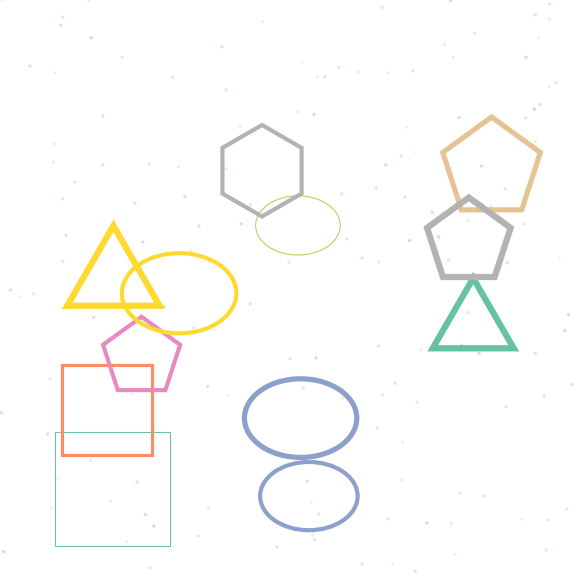[{"shape": "triangle", "thickness": 3, "radius": 0.4, "center": [0.819, 0.437]}, {"shape": "square", "thickness": 0.5, "radius": 0.5, "center": [0.195, 0.152]}, {"shape": "square", "thickness": 1.5, "radius": 0.39, "center": [0.186, 0.289]}, {"shape": "oval", "thickness": 2, "radius": 0.42, "center": [0.535, 0.14]}, {"shape": "oval", "thickness": 2.5, "radius": 0.49, "center": [0.521, 0.275]}, {"shape": "pentagon", "thickness": 2, "radius": 0.35, "center": [0.245, 0.38]}, {"shape": "oval", "thickness": 0.5, "radius": 0.37, "center": [0.516, 0.609]}, {"shape": "triangle", "thickness": 3, "radius": 0.46, "center": [0.196, 0.516]}, {"shape": "oval", "thickness": 2, "radius": 0.5, "center": [0.31, 0.491]}, {"shape": "pentagon", "thickness": 2.5, "radius": 0.44, "center": [0.851, 0.708]}, {"shape": "hexagon", "thickness": 2, "radius": 0.4, "center": [0.454, 0.703]}, {"shape": "pentagon", "thickness": 3, "radius": 0.38, "center": [0.812, 0.581]}]